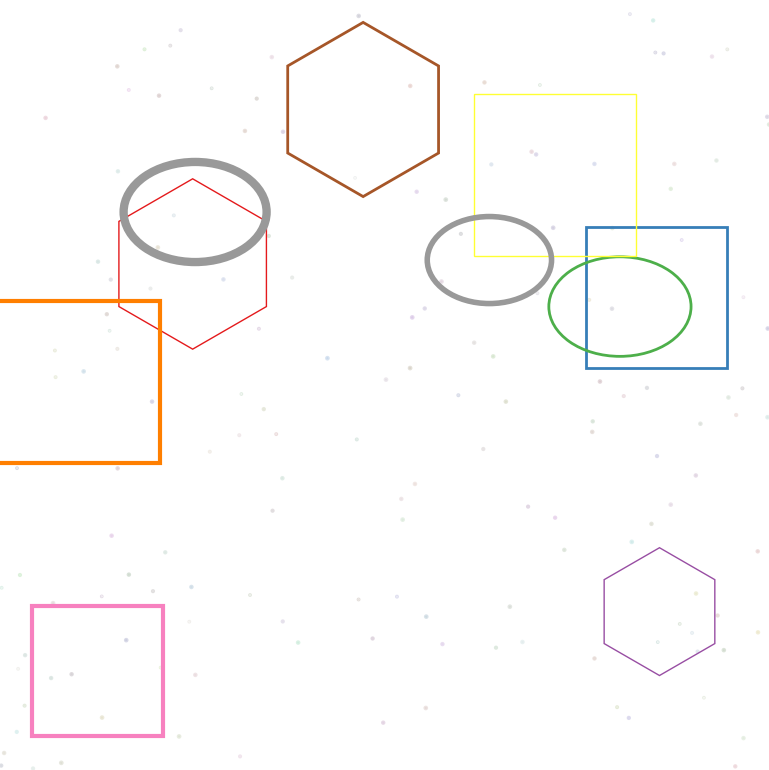[{"shape": "hexagon", "thickness": 0.5, "radius": 0.55, "center": [0.25, 0.657]}, {"shape": "square", "thickness": 1, "radius": 0.46, "center": [0.853, 0.613]}, {"shape": "oval", "thickness": 1, "radius": 0.46, "center": [0.805, 0.602]}, {"shape": "hexagon", "thickness": 0.5, "radius": 0.41, "center": [0.856, 0.206]}, {"shape": "square", "thickness": 1.5, "radius": 0.53, "center": [0.102, 0.504]}, {"shape": "square", "thickness": 0.5, "radius": 0.53, "center": [0.721, 0.773]}, {"shape": "hexagon", "thickness": 1, "radius": 0.57, "center": [0.472, 0.858]}, {"shape": "square", "thickness": 1.5, "radius": 0.42, "center": [0.127, 0.129]}, {"shape": "oval", "thickness": 2, "radius": 0.4, "center": [0.636, 0.662]}, {"shape": "oval", "thickness": 3, "radius": 0.46, "center": [0.253, 0.725]}]